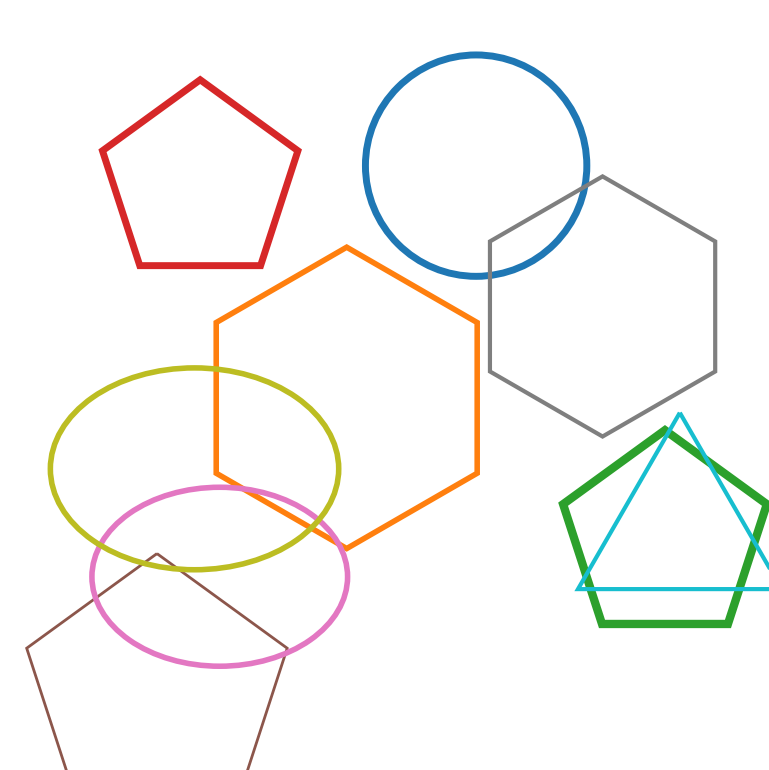[{"shape": "circle", "thickness": 2.5, "radius": 0.72, "center": [0.618, 0.785]}, {"shape": "hexagon", "thickness": 2, "radius": 0.98, "center": [0.45, 0.483]}, {"shape": "pentagon", "thickness": 3, "radius": 0.7, "center": [0.864, 0.302]}, {"shape": "pentagon", "thickness": 2.5, "radius": 0.67, "center": [0.26, 0.763]}, {"shape": "pentagon", "thickness": 1, "radius": 0.89, "center": [0.204, 0.103]}, {"shape": "oval", "thickness": 2, "radius": 0.83, "center": [0.285, 0.251]}, {"shape": "hexagon", "thickness": 1.5, "radius": 0.84, "center": [0.783, 0.602]}, {"shape": "oval", "thickness": 2, "radius": 0.94, "center": [0.253, 0.391]}, {"shape": "triangle", "thickness": 1.5, "radius": 0.76, "center": [0.883, 0.311]}]